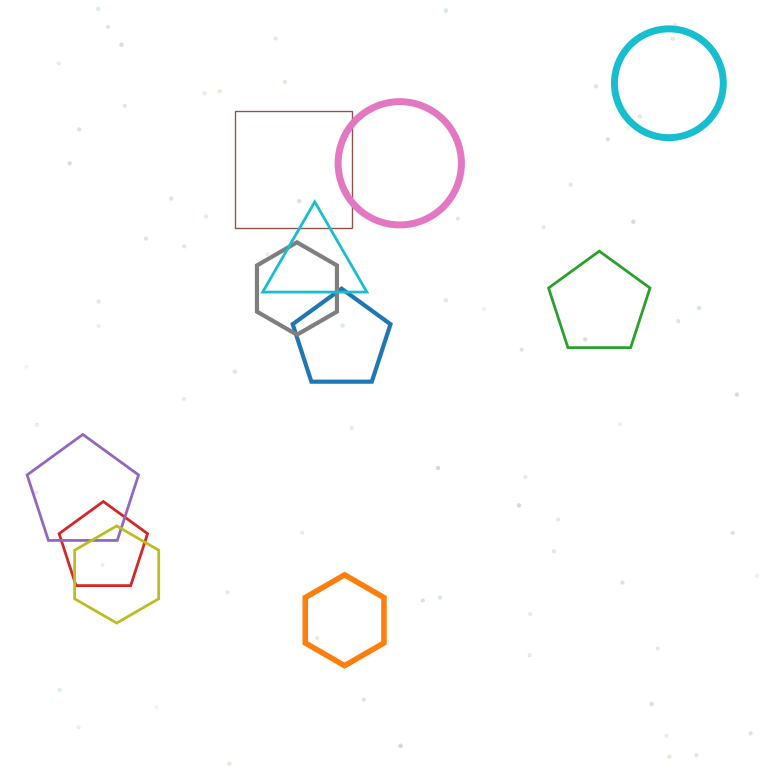[{"shape": "pentagon", "thickness": 1.5, "radius": 0.33, "center": [0.444, 0.558]}, {"shape": "hexagon", "thickness": 2, "radius": 0.29, "center": [0.448, 0.194]}, {"shape": "pentagon", "thickness": 1, "radius": 0.35, "center": [0.778, 0.605]}, {"shape": "pentagon", "thickness": 1, "radius": 0.3, "center": [0.134, 0.288]}, {"shape": "pentagon", "thickness": 1, "radius": 0.38, "center": [0.108, 0.36]}, {"shape": "square", "thickness": 0.5, "radius": 0.38, "center": [0.381, 0.78]}, {"shape": "circle", "thickness": 2.5, "radius": 0.4, "center": [0.519, 0.788]}, {"shape": "hexagon", "thickness": 1.5, "radius": 0.3, "center": [0.386, 0.625]}, {"shape": "hexagon", "thickness": 1, "radius": 0.32, "center": [0.152, 0.254]}, {"shape": "circle", "thickness": 2.5, "radius": 0.35, "center": [0.869, 0.892]}, {"shape": "triangle", "thickness": 1, "radius": 0.39, "center": [0.409, 0.66]}]